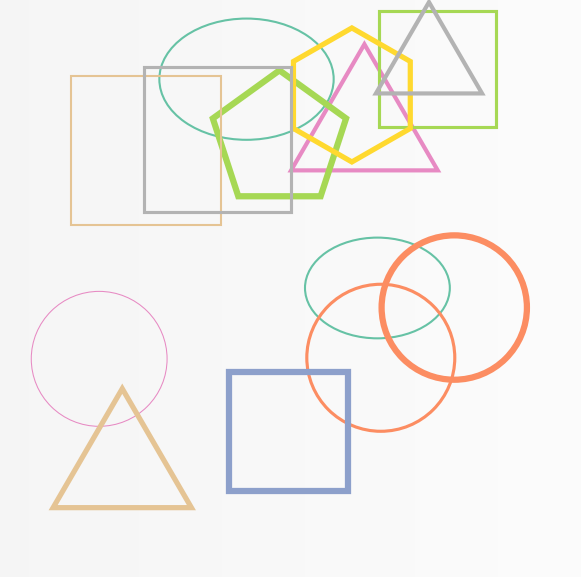[{"shape": "oval", "thickness": 1, "radius": 0.62, "center": [0.649, 0.5]}, {"shape": "oval", "thickness": 1, "radius": 0.75, "center": [0.424, 0.862]}, {"shape": "circle", "thickness": 1.5, "radius": 0.64, "center": [0.655, 0.38]}, {"shape": "circle", "thickness": 3, "radius": 0.63, "center": [0.782, 0.467]}, {"shape": "square", "thickness": 3, "radius": 0.51, "center": [0.497, 0.252]}, {"shape": "triangle", "thickness": 2, "radius": 0.73, "center": [0.627, 0.777]}, {"shape": "circle", "thickness": 0.5, "radius": 0.58, "center": [0.171, 0.378]}, {"shape": "square", "thickness": 1.5, "radius": 0.5, "center": [0.753, 0.88]}, {"shape": "pentagon", "thickness": 3, "radius": 0.6, "center": [0.481, 0.757]}, {"shape": "hexagon", "thickness": 2.5, "radius": 0.58, "center": [0.605, 0.835]}, {"shape": "triangle", "thickness": 2.5, "radius": 0.69, "center": [0.21, 0.189]}, {"shape": "square", "thickness": 1, "radius": 0.64, "center": [0.251, 0.739]}, {"shape": "square", "thickness": 1.5, "radius": 0.63, "center": [0.374, 0.758]}, {"shape": "triangle", "thickness": 2, "radius": 0.53, "center": [0.738, 0.89]}]